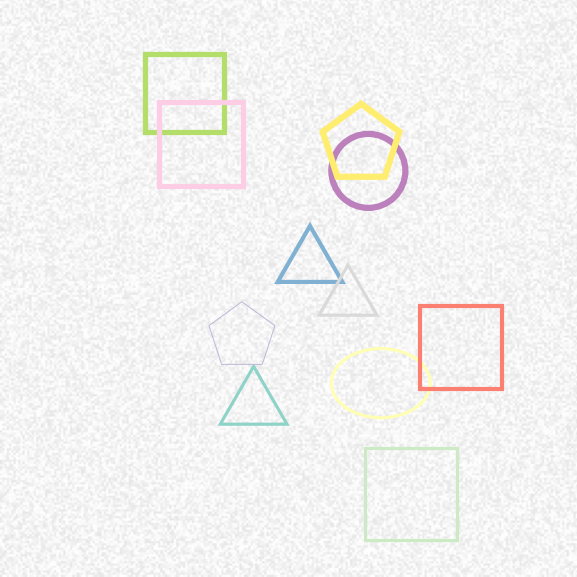[{"shape": "triangle", "thickness": 1.5, "radius": 0.33, "center": [0.439, 0.298]}, {"shape": "oval", "thickness": 1.5, "radius": 0.43, "center": [0.659, 0.336]}, {"shape": "pentagon", "thickness": 0.5, "radius": 0.3, "center": [0.419, 0.417]}, {"shape": "square", "thickness": 2, "radius": 0.36, "center": [0.798, 0.398]}, {"shape": "triangle", "thickness": 2, "radius": 0.32, "center": [0.537, 0.543]}, {"shape": "square", "thickness": 2.5, "radius": 0.34, "center": [0.319, 0.838]}, {"shape": "square", "thickness": 2.5, "radius": 0.36, "center": [0.348, 0.75]}, {"shape": "triangle", "thickness": 1.5, "radius": 0.29, "center": [0.603, 0.482]}, {"shape": "circle", "thickness": 3, "radius": 0.32, "center": [0.638, 0.703]}, {"shape": "square", "thickness": 1.5, "radius": 0.4, "center": [0.712, 0.143]}, {"shape": "pentagon", "thickness": 3, "radius": 0.35, "center": [0.625, 0.75]}]